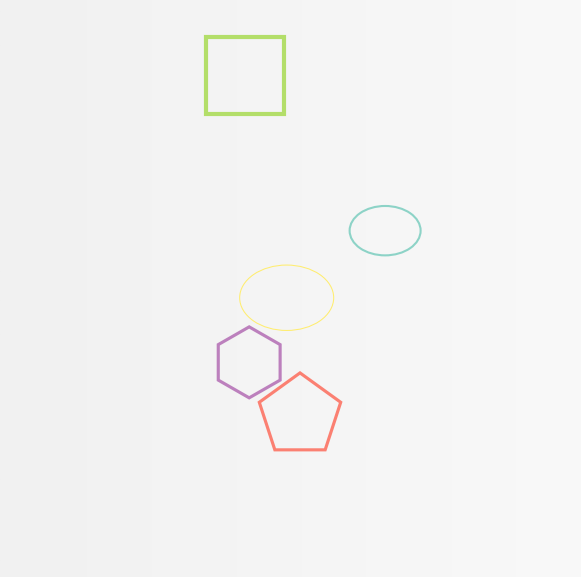[{"shape": "oval", "thickness": 1, "radius": 0.31, "center": [0.663, 0.6]}, {"shape": "pentagon", "thickness": 1.5, "radius": 0.37, "center": [0.516, 0.28]}, {"shape": "square", "thickness": 2, "radius": 0.34, "center": [0.421, 0.868]}, {"shape": "hexagon", "thickness": 1.5, "radius": 0.31, "center": [0.429, 0.372]}, {"shape": "oval", "thickness": 0.5, "radius": 0.4, "center": [0.493, 0.484]}]